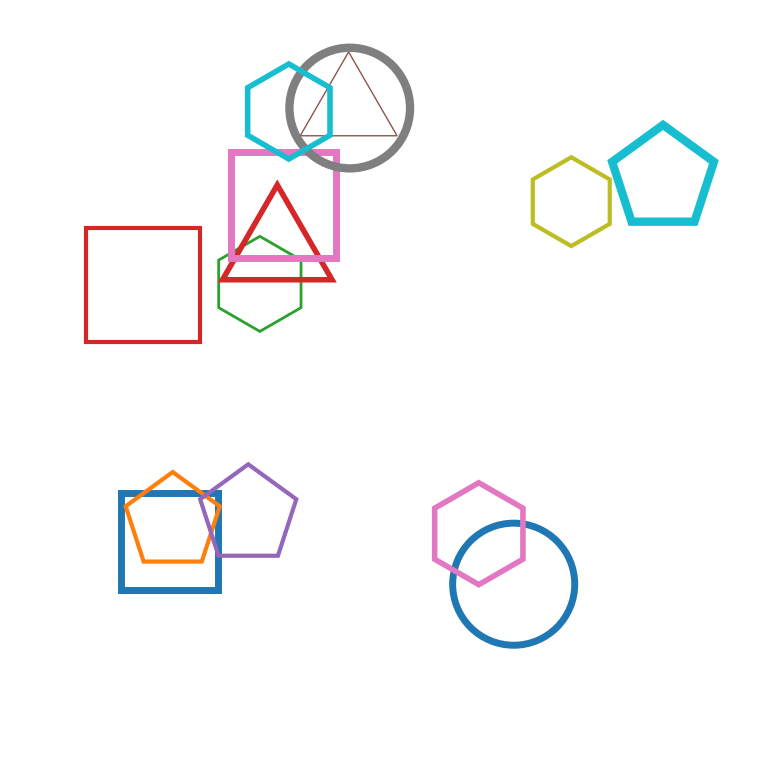[{"shape": "circle", "thickness": 2.5, "radius": 0.4, "center": [0.667, 0.241]}, {"shape": "square", "thickness": 2.5, "radius": 0.31, "center": [0.22, 0.297]}, {"shape": "pentagon", "thickness": 1.5, "radius": 0.32, "center": [0.224, 0.323]}, {"shape": "hexagon", "thickness": 1, "radius": 0.31, "center": [0.337, 0.631]}, {"shape": "triangle", "thickness": 2, "radius": 0.41, "center": [0.36, 0.678]}, {"shape": "square", "thickness": 1.5, "radius": 0.37, "center": [0.185, 0.63]}, {"shape": "pentagon", "thickness": 1.5, "radius": 0.33, "center": [0.322, 0.331]}, {"shape": "triangle", "thickness": 0.5, "radius": 0.36, "center": [0.453, 0.86]}, {"shape": "square", "thickness": 2.5, "radius": 0.34, "center": [0.369, 0.734]}, {"shape": "hexagon", "thickness": 2, "radius": 0.33, "center": [0.622, 0.307]}, {"shape": "circle", "thickness": 3, "radius": 0.39, "center": [0.454, 0.86]}, {"shape": "hexagon", "thickness": 1.5, "radius": 0.29, "center": [0.742, 0.738]}, {"shape": "pentagon", "thickness": 3, "radius": 0.35, "center": [0.861, 0.768]}, {"shape": "hexagon", "thickness": 2, "radius": 0.31, "center": [0.375, 0.855]}]